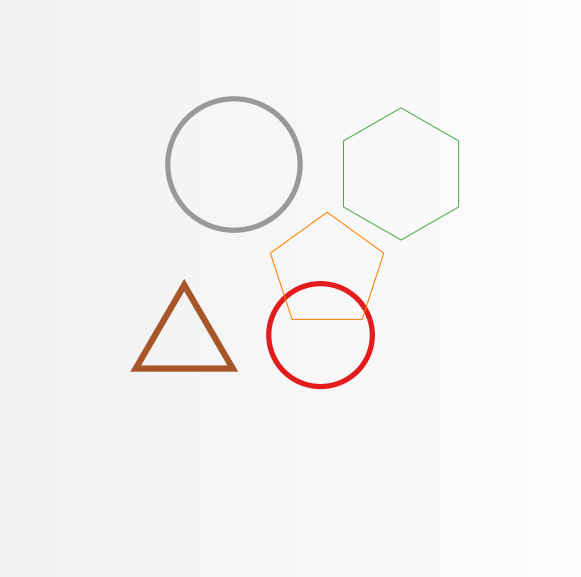[{"shape": "circle", "thickness": 2.5, "radius": 0.45, "center": [0.551, 0.419]}, {"shape": "hexagon", "thickness": 0.5, "radius": 0.57, "center": [0.69, 0.698]}, {"shape": "pentagon", "thickness": 0.5, "radius": 0.51, "center": [0.563, 0.529]}, {"shape": "triangle", "thickness": 3, "radius": 0.48, "center": [0.317, 0.409]}, {"shape": "circle", "thickness": 2.5, "radius": 0.57, "center": [0.402, 0.714]}]